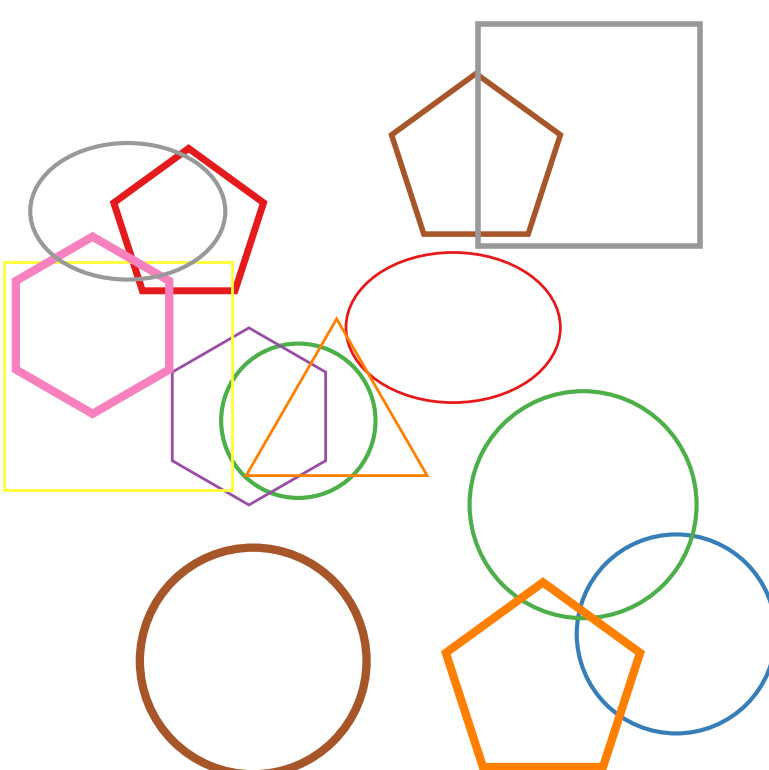[{"shape": "oval", "thickness": 1, "radius": 0.7, "center": [0.589, 0.575]}, {"shape": "pentagon", "thickness": 2.5, "radius": 0.51, "center": [0.245, 0.705]}, {"shape": "circle", "thickness": 1.5, "radius": 0.65, "center": [0.878, 0.177]}, {"shape": "circle", "thickness": 1.5, "radius": 0.5, "center": [0.387, 0.454]}, {"shape": "circle", "thickness": 1.5, "radius": 0.74, "center": [0.757, 0.345]}, {"shape": "hexagon", "thickness": 1, "radius": 0.58, "center": [0.323, 0.459]}, {"shape": "pentagon", "thickness": 3, "radius": 0.66, "center": [0.705, 0.111]}, {"shape": "triangle", "thickness": 1, "radius": 0.68, "center": [0.437, 0.45]}, {"shape": "square", "thickness": 1, "radius": 0.74, "center": [0.154, 0.511]}, {"shape": "pentagon", "thickness": 2, "radius": 0.58, "center": [0.618, 0.789]}, {"shape": "circle", "thickness": 3, "radius": 0.74, "center": [0.329, 0.142]}, {"shape": "hexagon", "thickness": 3, "radius": 0.58, "center": [0.12, 0.578]}, {"shape": "square", "thickness": 2, "radius": 0.72, "center": [0.765, 0.825]}, {"shape": "oval", "thickness": 1.5, "radius": 0.63, "center": [0.166, 0.726]}]